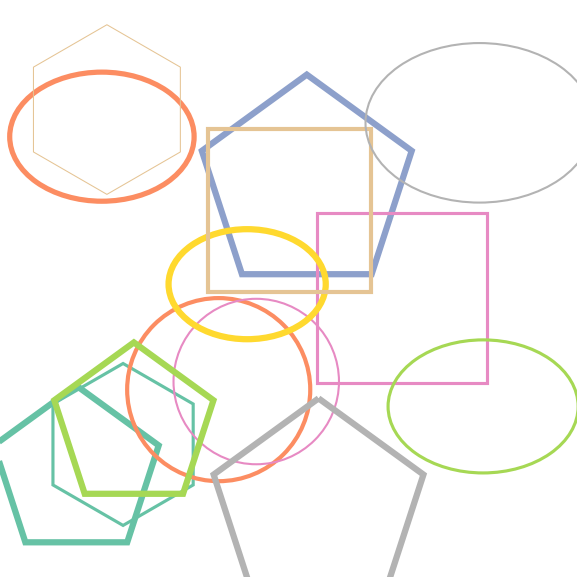[{"shape": "hexagon", "thickness": 1.5, "radius": 0.7, "center": [0.213, 0.23]}, {"shape": "pentagon", "thickness": 3, "radius": 0.75, "center": [0.132, 0.181]}, {"shape": "oval", "thickness": 2.5, "radius": 0.8, "center": [0.176, 0.762]}, {"shape": "circle", "thickness": 2, "radius": 0.79, "center": [0.379, 0.324]}, {"shape": "pentagon", "thickness": 3, "radius": 0.96, "center": [0.531, 0.679]}, {"shape": "square", "thickness": 1.5, "radius": 0.74, "center": [0.696, 0.482]}, {"shape": "circle", "thickness": 1, "radius": 0.72, "center": [0.444, 0.338]}, {"shape": "pentagon", "thickness": 3, "radius": 0.72, "center": [0.232, 0.261]}, {"shape": "oval", "thickness": 1.5, "radius": 0.82, "center": [0.837, 0.295]}, {"shape": "oval", "thickness": 3, "radius": 0.68, "center": [0.428, 0.507]}, {"shape": "hexagon", "thickness": 0.5, "radius": 0.73, "center": [0.185, 0.809]}, {"shape": "square", "thickness": 2, "radius": 0.71, "center": [0.501, 0.635]}, {"shape": "pentagon", "thickness": 3, "radius": 0.95, "center": [0.552, 0.118]}, {"shape": "oval", "thickness": 1, "radius": 0.99, "center": [0.83, 0.786]}]